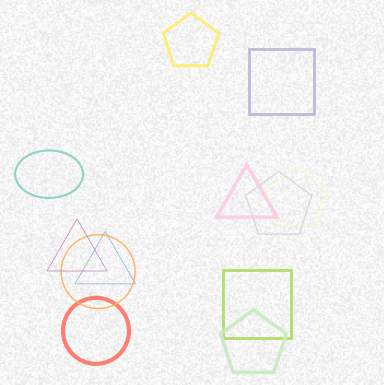[{"shape": "oval", "thickness": 1.5, "radius": 0.44, "center": [0.128, 0.548]}, {"shape": "pentagon", "thickness": 0.5, "radius": 0.42, "center": [0.771, 0.482]}, {"shape": "square", "thickness": 2, "radius": 0.42, "center": [0.731, 0.789]}, {"shape": "circle", "thickness": 3, "radius": 0.43, "center": [0.249, 0.141]}, {"shape": "triangle", "thickness": 0.5, "radius": 0.45, "center": [0.273, 0.308]}, {"shape": "circle", "thickness": 1, "radius": 0.48, "center": [0.255, 0.294]}, {"shape": "square", "thickness": 2, "radius": 0.44, "center": [0.667, 0.21]}, {"shape": "triangle", "thickness": 2.5, "radius": 0.45, "center": [0.641, 0.481]}, {"shape": "pentagon", "thickness": 1, "radius": 0.45, "center": [0.724, 0.465]}, {"shape": "triangle", "thickness": 0.5, "radius": 0.45, "center": [0.2, 0.341]}, {"shape": "pentagon", "thickness": 2.5, "radius": 0.45, "center": [0.658, 0.105]}, {"shape": "pentagon", "thickness": 2, "radius": 0.38, "center": [0.496, 0.891]}]